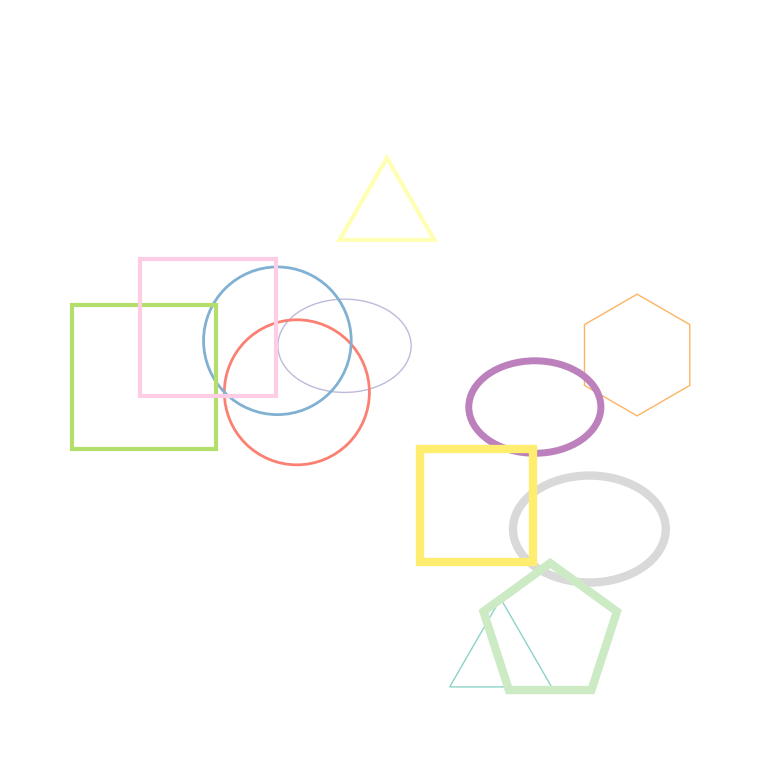[{"shape": "triangle", "thickness": 0.5, "radius": 0.38, "center": [0.65, 0.146]}, {"shape": "triangle", "thickness": 1.5, "radius": 0.35, "center": [0.502, 0.724]}, {"shape": "oval", "thickness": 0.5, "radius": 0.43, "center": [0.447, 0.551]}, {"shape": "circle", "thickness": 1, "radius": 0.47, "center": [0.386, 0.491]}, {"shape": "circle", "thickness": 1, "radius": 0.48, "center": [0.36, 0.557]}, {"shape": "hexagon", "thickness": 0.5, "radius": 0.39, "center": [0.827, 0.539]}, {"shape": "square", "thickness": 1.5, "radius": 0.47, "center": [0.187, 0.51]}, {"shape": "square", "thickness": 1.5, "radius": 0.44, "center": [0.27, 0.575]}, {"shape": "oval", "thickness": 3, "radius": 0.5, "center": [0.765, 0.313]}, {"shape": "oval", "thickness": 2.5, "radius": 0.43, "center": [0.695, 0.471]}, {"shape": "pentagon", "thickness": 3, "radius": 0.46, "center": [0.715, 0.178]}, {"shape": "square", "thickness": 3, "radius": 0.37, "center": [0.619, 0.344]}]